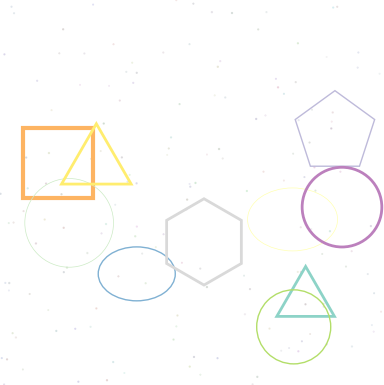[{"shape": "triangle", "thickness": 2, "radius": 0.43, "center": [0.794, 0.221]}, {"shape": "oval", "thickness": 0.5, "radius": 0.58, "center": [0.76, 0.43]}, {"shape": "pentagon", "thickness": 1, "radius": 0.54, "center": [0.87, 0.656]}, {"shape": "oval", "thickness": 1, "radius": 0.5, "center": [0.355, 0.289]}, {"shape": "square", "thickness": 3, "radius": 0.46, "center": [0.15, 0.577]}, {"shape": "circle", "thickness": 1, "radius": 0.48, "center": [0.763, 0.151]}, {"shape": "hexagon", "thickness": 2, "radius": 0.56, "center": [0.53, 0.372]}, {"shape": "circle", "thickness": 2, "radius": 0.52, "center": [0.888, 0.462]}, {"shape": "circle", "thickness": 0.5, "radius": 0.58, "center": [0.18, 0.421]}, {"shape": "triangle", "thickness": 2, "radius": 0.52, "center": [0.25, 0.574]}]